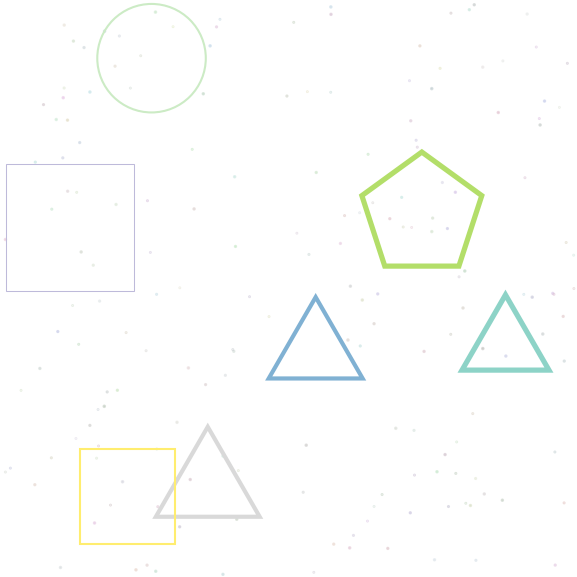[{"shape": "triangle", "thickness": 2.5, "radius": 0.43, "center": [0.875, 0.402]}, {"shape": "square", "thickness": 0.5, "radius": 0.55, "center": [0.122, 0.605]}, {"shape": "triangle", "thickness": 2, "radius": 0.47, "center": [0.547, 0.391]}, {"shape": "pentagon", "thickness": 2.5, "radius": 0.55, "center": [0.73, 0.627]}, {"shape": "triangle", "thickness": 2, "radius": 0.52, "center": [0.36, 0.156]}, {"shape": "circle", "thickness": 1, "radius": 0.47, "center": [0.262, 0.898]}, {"shape": "square", "thickness": 1, "radius": 0.41, "center": [0.22, 0.14]}]